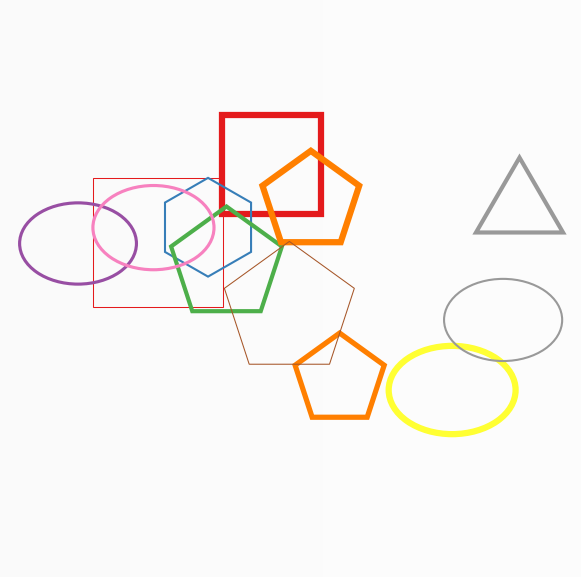[{"shape": "square", "thickness": 3, "radius": 0.43, "center": [0.467, 0.715]}, {"shape": "square", "thickness": 0.5, "radius": 0.56, "center": [0.272, 0.579]}, {"shape": "hexagon", "thickness": 1, "radius": 0.43, "center": [0.358, 0.606]}, {"shape": "pentagon", "thickness": 2, "radius": 0.5, "center": [0.39, 0.541]}, {"shape": "oval", "thickness": 1.5, "radius": 0.5, "center": [0.134, 0.578]}, {"shape": "pentagon", "thickness": 2.5, "radius": 0.4, "center": [0.584, 0.342]}, {"shape": "pentagon", "thickness": 3, "radius": 0.44, "center": [0.535, 0.65]}, {"shape": "oval", "thickness": 3, "radius": 0.55, "center": [0.778, 0.324]}, {"shape": "pentagon", "thickness": 0.5, "radius": 0.59, "center": [0.498, 0.464]}, {"shape": "oval", "thickness": 1.5, "radius": 0.52, "center": [0.264, 0.605]}, {"shape": "oval", "thickness": 1, "radius": 0.51, "center": [0.866, 0.445]}, {"shape": "triangle", "thickness": 2, "radius": 0.43, "center": [0.894, 0.64]}]